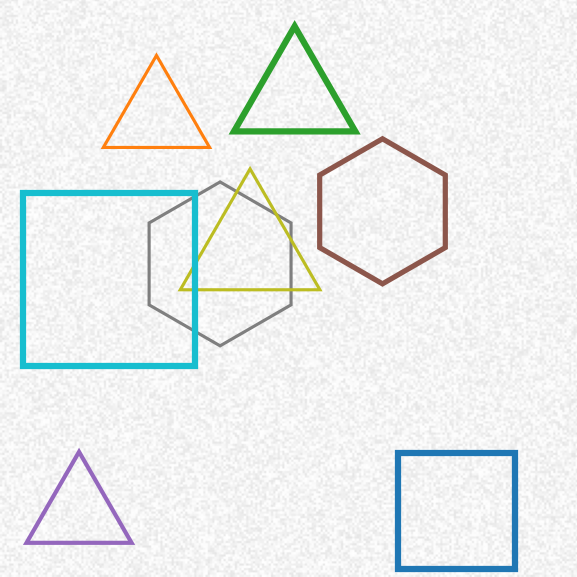[{"shape": "square", "thickness": 3, "radius": 0.5, "center": [0.791, 0.114]}, {"shape": "triangle", "thickness": 1.5, "radius": 0.53, "center": [0.271, 0.797]}, {"shape": "triangle", "thickness": 3, "radius": 0.61, "center": [0.51, 0.832]}, {"shape": "triangle", "thickness": 2, "radius": 0.53, "center": [0.137, 0.112]}, {"shape": "hexagon", "thickness": 2.5, "radius": 0.63, "center": [0.662, 0.633]}, {"shape": "hexagon", "thickness": 1.5, "radius": 0.71, "center": [0.381, 0.542]}, {"shape": "triangle", "thickness": 1.5, "radius": 0.7, "center": [0.433, 0.567]}, {"shape": "square", "thickness": 3, "radius": 0.75, "center": [0.188, 0.515]}]